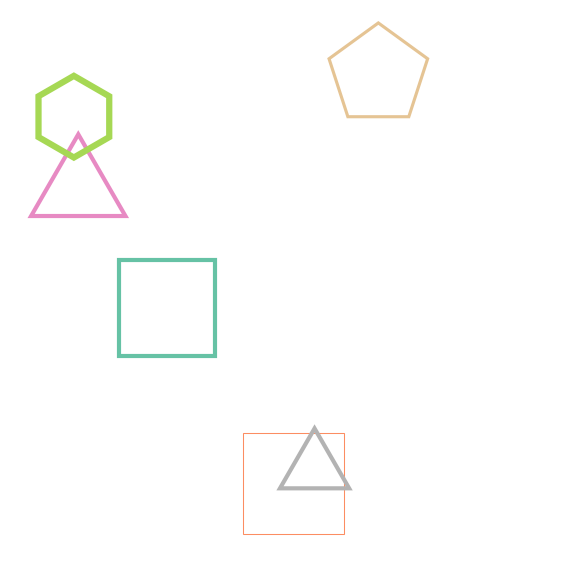[{"shape": "square", "thickness": 2, "radius": 0.41, "center": [0.289, 0.466]}, {"shape": "square", "thickness": 0.5, "radius": 0.44, "center": [0.508, 0.162]}, {"shape": "triangle", "thickness": 2, "radius": 0.47, "center": [0.136, 0.672]}, {"shape": "hexagon", "thickness": 3, "radius": 0.35, "center": [0.128, 0.797]}, {"shape": "pentagon", "thickness": 1.5, "radius": 0.45, "center": [0.655, 0.87]}, {"shape": "triangle", "thickness": 2, "radius": 0.35, "center": [0.545, 0.188]}]